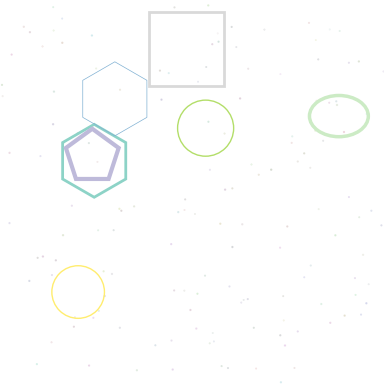[{"shape": "hexagon", "thickness": 2, "radius": 0.47, "center": [0.245, 0.582]}, {"shape": "pentagon", "thickness": 3, "radius": 0.36, "center": [0.24, 0.593]}, {"shape": "hexagon", "thickness": 0.5, "radius": 0.48, "center": [0.298, 0.743]}, {"shape": "circle", "thickness": 1, "radius": 0.36, "center": [0.534, 0.667]}, {"shape": "square", "thickness": 2, "radius": 0.48, "center": [0.485, 0.873]}, {"shape": "oval", "thickness": 2.5, "radius": 0.38, "center": [0.88, 0.698]}, {"shape": "circle", "thickness": 1, "radius": 0.34, "center": [0.203, 0.241]}]